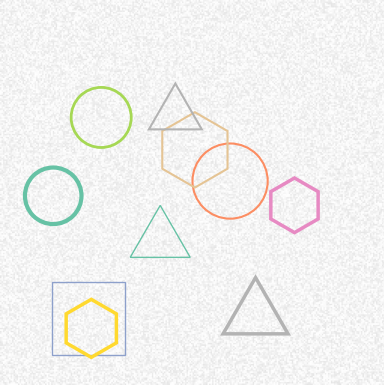[{"shape": "circle", "thickness": 3, "radius": 0.37, "center": [0.138, 0.491]}, {"shape": "triangle", "thickness": 1, "radius": 0.45, "center": [0.416, 0.377]}, {"shape": "circle", "thickness": 1.5, "radius": 0.49, "center": [0.598, 0.53]}, {"shape": "square", "thickness": 1, "radius": 0.47, "center": [0.23, 0.173]}, {"shape": "hexagon", "thickness": 2.5, "radius": 0.35, "center": [0.765, 0.467]}, {"shape": "circle", "thickness": 2, "radius": 0.39, "center": [0.263, 0.695]}, {"shape": "hexagon", "thickness": 2.5, "radius": 0.38, "center": [0.237, 0.147]}, {"shape": "hexagon", "thickness": 1.5, "radius": 0.49, "center": [0.506, 0.611]}, {"shape": "triangle", "thickness": 2.5, "radius": 0.49, "center": [0.664, 0.182]}, {"shape": "triangle", "thickness": 1.5, "radius": 0.4, "center": [0.455, 0.704]}]